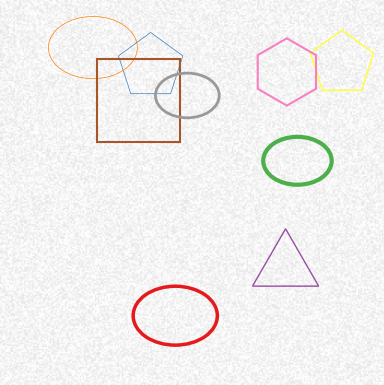[{"shape": "oval", "thickness": 2.5, "radius": 0.55, "center": [0.455, 0.18]}, {"shape": "pentagon", "thickness": 0.5, "radius": 0.44, "center": [0.391, 0.828]}, {"shape": "oval", "thickness": 3, "radius": 0.44, "center": [0.773, 0.582]}, {"shape": "triangle", "thickness": 1, "radius": 0.5, "center": [0.742, 0.306]}, {"shape": "oval", "thickness": 0.5, "radius": 0.58, "center": [0.241, 0.876]}, {"shape": "pentagon", "thickness": 1, "radius": 0.43, "center": [0.888, 0.835]}, {"shape": "square", "thickness": 1.5, "radius": 0.54, "center": [0.361, 0.738]}, {"shape": "hexagon", "thickness": 1.5, "radius": 0.44, "center": [0.745, 0.813]}, {"shape": "oval", "thickness": 2, "radius": 0.41, "center": [0.487, 0.752]}]